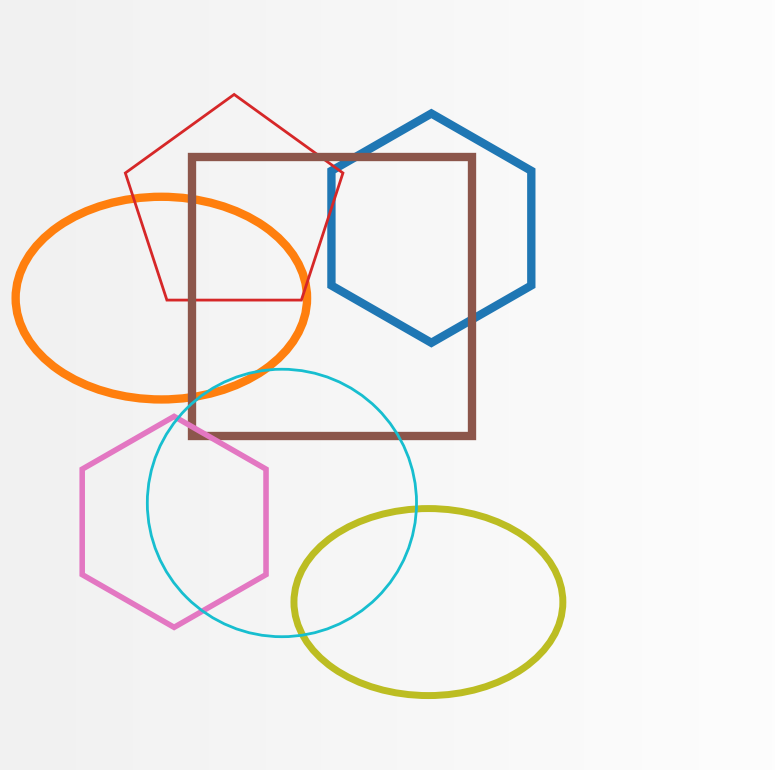[{"shape": "hexagon", "thickness": 3, "radius": 0.74, "center": [0.557, 0.704]}, {"shape": "oval", "thickness": 3, "radius": 0.94, "center": [0.208, 0.613]}, {"shape": "pentagon", "thickness": 1, "radius": 0.74, "center": [0.302, 0.73]}, {"shape": "square", "thickness": 3, "radius": 0.9, "center": [0.428, 0.615]}, {"shape": "hexagon", "thickness": 2, "radius": 0.68, "center": [0.225, 0.322]}, {"shape": "oval", "thickness": 2.5, "radius": 0.87, "center": [0.553, 0.218]}, {"shape": "circle", "thickness": 1, "radius": 0.87, "center": [0.364, 0.347]}]